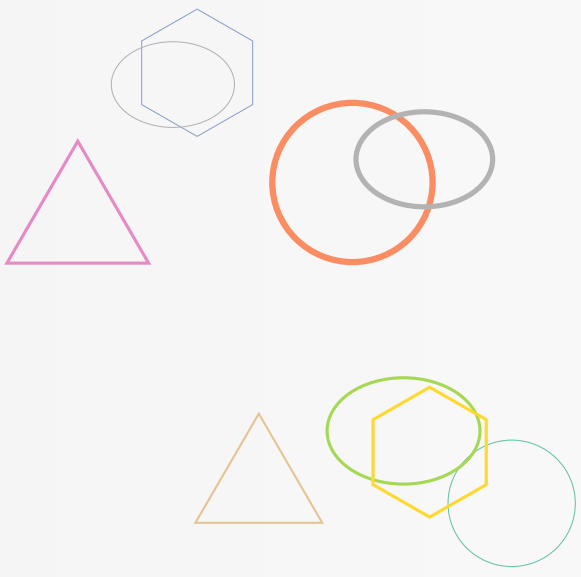[{"shape": "circle", "thickness": 0.5, "radius": 0.55, "center": [0.88, 0.128]}, {"shape": "circle", "thickness": 3, "radius": 0.69, "center": [0.606, 0.683]}, {"shape": "hexagon", "thickness": 0.5, "radius": 0.55, "center": [0.339, 0.873]}, {"shape": "triangle", "thickness": 1.5, "radius": 0.7, "center": [0.134, 0.614]}, {"shape": "oval", "thickness": 1.5, "radius": 0.66, "center": [0.694, 0.253]}, {"shape": "hexagon", "thickness": 1.5, "radius": 0.56, "center": [0.739, 0.216]}, {"shape": "triangle", "thickness": 1, "radius": 0.63, "center": [0.445, 0.157]}, {"shape": "oval", "thickness": 2.5, "radius": 0.59, "center": [0.73, 0.723]}, {"shape": "oval", "thickness": 0.5, "radius": 0.53, "center": [0.297, 0.853]}]